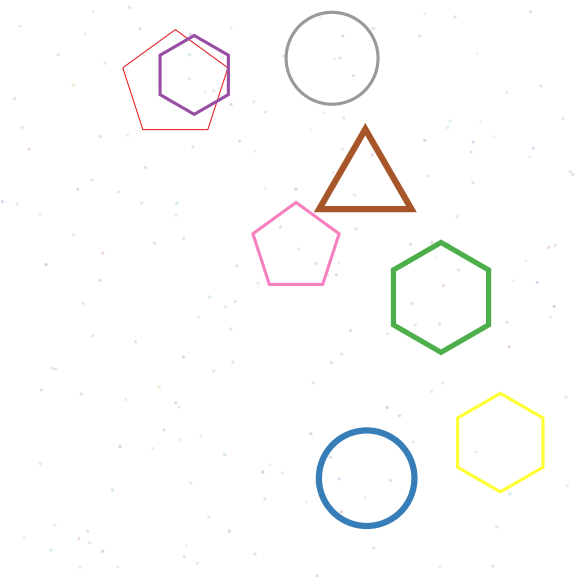[{"shape": "pentagon", "thickness": 0.5, "radius": 0.48, "center": [0.304, 0.852]}, {"shape": "circle", "thickness": 3, "radius": 0.41, "center": [0.635, 0.171]}, {"shape": "hexagon", "thickness": 2.5, "radius": 0.48, "center": [0.764, 0.484]}, {"shape": "hexagon", "thickness": 1.5, "radius": 0.34, "center": [0.336, 0.869]}, {"shape": "hexagon", "thickness": 1.5, "radius": 0.43, "center": [0.866, 0.233]}, {"shape": "triangle", "thickness": 3, "radius": 0.46, "center": [0.633, 0.683]}, {"shape": "pentagon", "thickness": 1.5, "radius": 0.39, "center": [0.513, 0.57]}, {"shape": "circle", "thickness": 1.5, "radius": 0.4, "center": [0.575, 0.898]}]